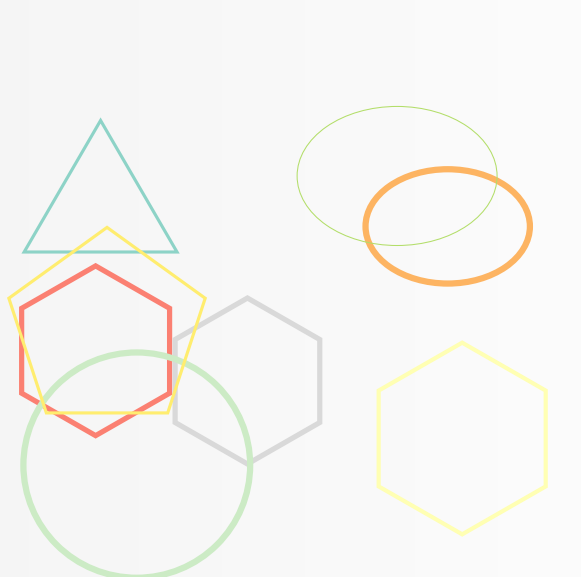[{"shape": "triangle", "thickness": 1.5, "radius": 0.76, "center": [0.173, 0.639]}, {"shape": "hexagon", "thickness": 2, "radius": 0.83, "center": [0.795, 0.24]}, {"shape": "hexagon", "thickness": 2.5, "radius": 0.73, "center": [0.164, 0.392]}, {"shape": "oval", "thickness": 3, "radius": 0.71, "center": [0.77, 0.607]}, {"shape": "oval", "thickness": 0.5, "radius": 0.86, "center": [0.683, 0.694]}, {"shape": "hexagon", "thickness": 2.5, "radius": 0.72, "center": [0.426, 0.339]}, {"shape": "circle", "thickness": 3, "radius": 0.98, "center": [0.235, 0.194]}, {"shape": "pentagon", "thickness": 1.5, "radius": 0.89, "center": [0.184, 0.428]}]